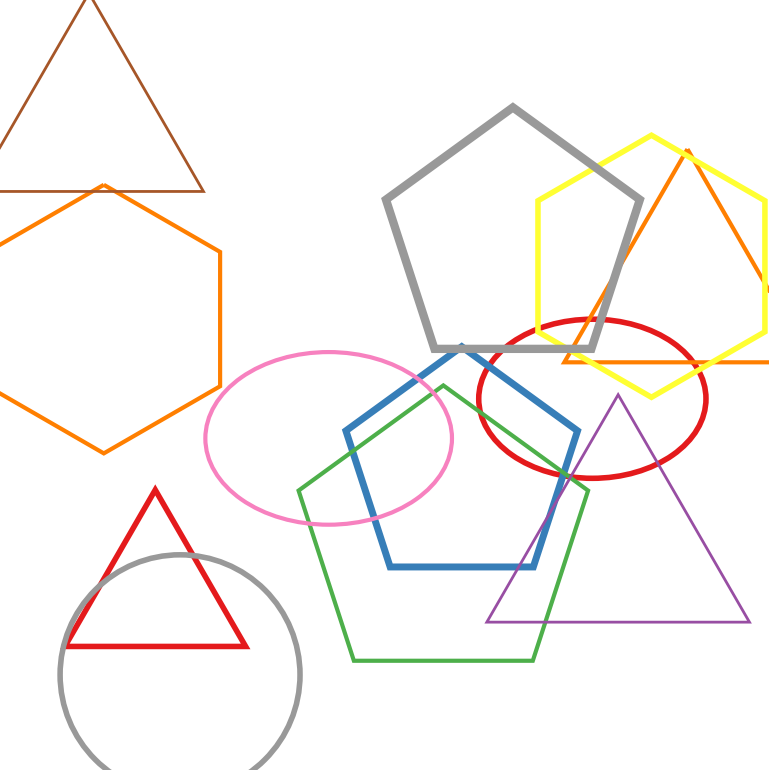[{"shape": "oval", "thickness": 2, "radius": 0.74, "center": [0.769, 0.482]}, {"shape": "triangle", "thickness": 2, "radius": 0.68, "center": [0.202, 0.228]}, {"shape": "pentagon", "thickness": 2.5, "radius": 0.79, "center": [0.6, 0.392]}, {"shape": "pentagon", "thickness": 1.5, "radius": 0.99, "center": [0.576, 0.302]}, {"shape": "triangle", "thickness": 1, "radius": 0.98, "center": [0.803, 0.29]}, {"shape": "hexagon", "thickness": 1.5, "radius": 0.87, "center": [0.135, 0.586]}, {"shape": "triangle", "thickness": 1.5, "radius": 0.92, "center": [0.893, 0.622]}, {"shape": "hexagon", "thickness": 2, "radius": 0.85, "center": [0.846, 0.654]}, {"shape": "triangle", "thickness": 1, "radius": 0.86, "center": [0.116, 0.837]}, {"shape": "oval", "thickness": 1.5, "radius": 0.8, "center": [0.427, 0.431]}, {"shape": "circle", "thickness": 2, "radius": 0.78, "center": [0.234, 0.124]}, {"shape": "pentagon", "thickness": 3, "radius": 0.87, "center": [0.666, 0.687]}]